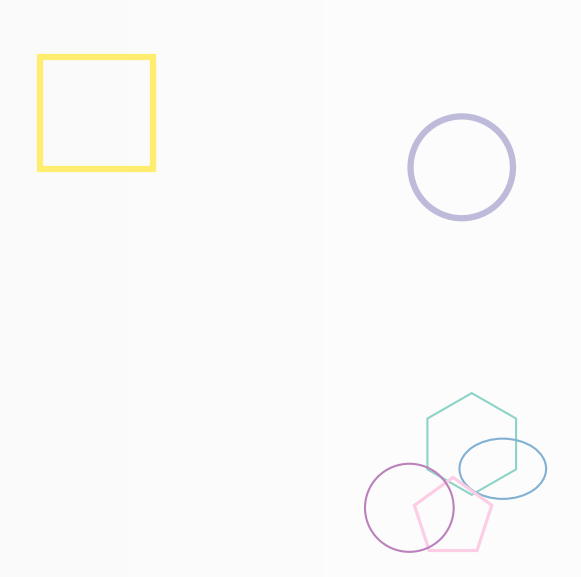[{"shape": "hexagon", "thickness": 1, "radius": 0.44, "center": [0.812, 0.23]}, {"shape": "circle", "thickness": 3, "radius": 0.44, "center": [0.794, 0.709]}, {"shape": "oval", "thickness": 1, "radius": 0.37, "center": [0.865, 0.187]}, {"shape": "pentagon", "thickness": 1.5, "radius": 0.35, "center": [0.78, 0.102]}, {"shape": "circle", "thickness": 1, "radius": 0.38, "center": [0.704, 0.12]}, {"shape": "square", "thickness": 3, "radius": 0.49, "center": [0.166, 0.803]}]